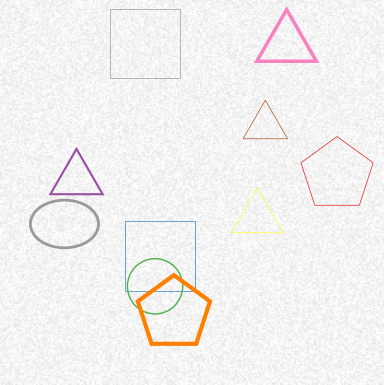[{"shape": "pentagon", "thickness": 0.5, "radius": 0.49, "center": [0.876, 0.547]}, {"shape": "square", "thickness": 0.5, "radius": 0.45, "center": [0.416, 0.336]}, {"shape": "circle", "thickness": 1, "radius": 0.36, "center": [0.403, 0.256]}, {"shape": "triangle", "thickness": 1.5, "radius": 0.39, "center": [0.199, 0.535]}, {"shape": "pentagon", "thickness": 3, "radius": 0.49, "center": [0.452, 0.187]}, {"shape": "triangle", "thickness": 0.5, "radius": 0.39, "center": [0.668, 0.435]}, {"shape": "triangle", "thickness": 0.5, "radius": 0.33, "center": [0.689, 0.673]}, {"shape": "triangle", "thickness": 2.5, "radius": 0.45, "center": [0.744, 0.886]}, {"shape": "square", "thickness": 0.5, "radius": 0.45, "center": [0.377, 0.886]}, {"shape": "oval", "thickness": 2, "radius": 0.44, "center": [0.167, 0.418]}]